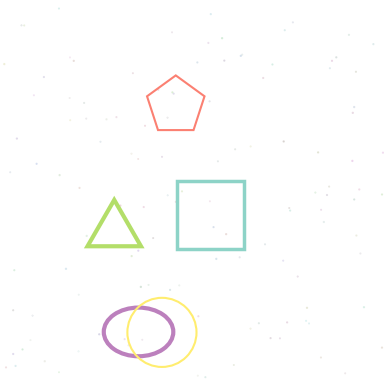[{"shape": "square", "thickness": 2.5, "radius": 0.44, "center": [0.547, 0.442]}, {"shape": "pentagon", "thickness": 1.5, "radius": 0.39, "center": [0.457, 0.726]}, {"shape": "triangle", "thickness": 3, "radius": 0.4, "center": [0.297, 0.4]}, {"shape": "oval", "thickness": 3, "radius": 0.45, "center": [0.36, 0.138]}, {"shape": "circle", "thickness": 1.5, "radius": 0.45, "center": [0.421, 0.137]}]